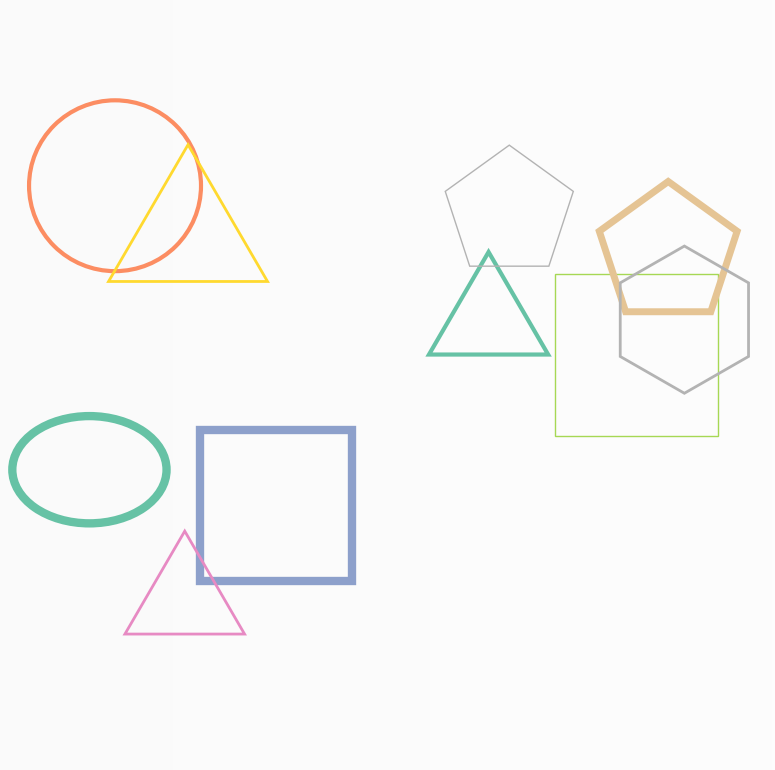[{"shape": "oval", "thickness": 3, "radius": 0.5, "center": [0.115, 0.39]}, {"shape": "triangle", "thickness": 1.5, "radius": 0.44, "center": [0.63, 0.584]}, {"shape": "circle", "thickness": 1.5, "radius": 0.55, "center": [0.148, 0.759]}, {"shape": "square", "thickness": 3, "radius": 0.49, "center": [0.356, 0.344]}, {"shape": "triangle", "thickness": 1, "radius": 0.45, "center": [0.238, 0.221]}, {"shape": "square", "thickness": 0.5, "radius": 0.53, "center": [0.821, 0.539]}, {"shape": "triangle", "thickness": 1, "radius": 0.59, "center": [0.243, 0.694]}, {"shape": "pentagon", "thickness": 2.5, "radius": 0.47, "center": [0.862, 0.671]}, {"shape": "hexagon", "thickness": 1, "radius": 0.48, "center": [0.883, 0.585]}, {"shape": "pentagon", "thickness": 0.5, "radius": 0.43, "center": [0.657, 0.725]}]